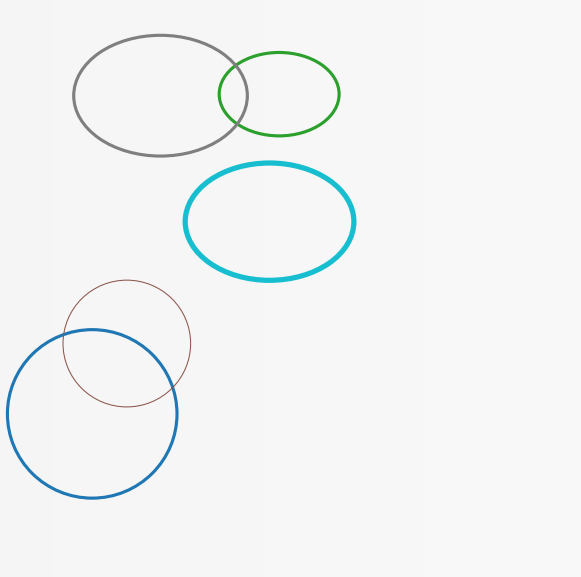[{"shape": "circle", "thickness": 1.5, "radius": 0.73, "center": [0.159, 0.282]}, {"shape": "oval", "thickness": 1.5, "radius": 0.52, "center": [0.48, 0.836]}, {"shape": "circle", "thickness": 0.5, "radius": 0.55, "center": [0.218, 0.404]}, {"shape": "oval", "thickness": 1.5, "radius": 0.75, "center": [0.276, 0.833]}, {"shape": "oval", "thickness": 2.5, "radius": 0.73, "center": [0.464, 0.615]}]